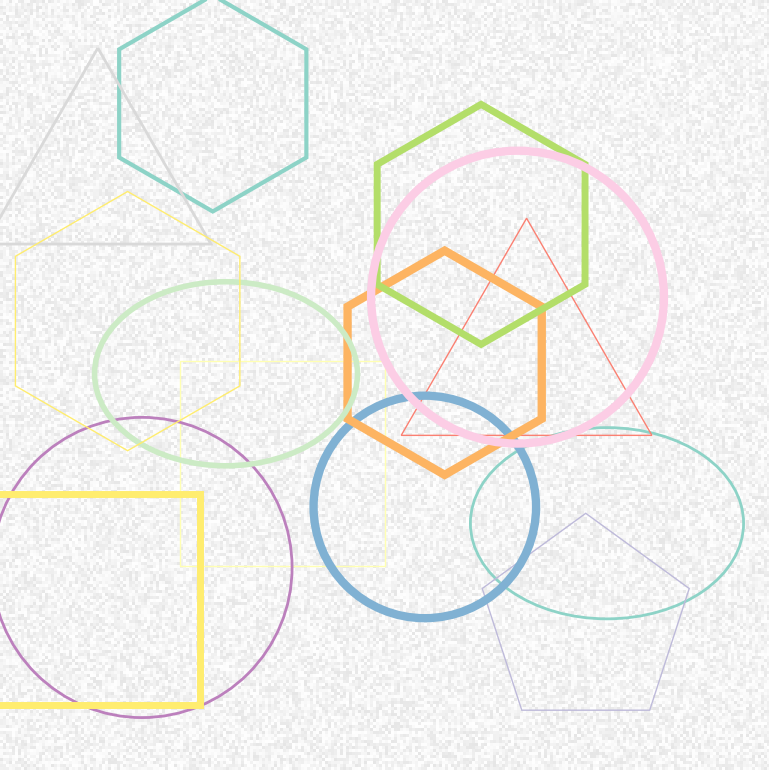[{"shape": "hexagon", "thickness": 1.5, "radius": 0.7, "center": [0.276, 0.866]}, {"shape": "oval", "thickness": 1, "radius": 0.89, "center": [0.788, 0.32]}, {"shape": "square", "thickness": 0.5, "radius": 0.67, "center": [0.367, 0.398]}, {"shape": "pentagon", "thickness": 0.5, "radius": 0.71, "center": [0.761, 0.192]}, {"shape": "triangle", "thickness": 0.5, "radius": 0.94, "center": [0.684, 0.529]}, {"shape": "circle", "thickness": 3, "radius": 0.72, "center": [0.552, 0.342]}, {"shape": "hexagon", "thickness": 3, "radius": 0.73, "center": [0.577, 0.529]}, {"shape": "hexagon", "thickness": 2.5, "radius": 0.78, "center": [0.625, 0.709]}, {"shape": "circle", "thickness": 3, "radius": 0.95, "center": [0.672, 0.614]}, {"shape": "triangle", "thickness": 1, "radius": 0.85, "center": [0.127, 0.768]}, {"shape": "circle", "thickness": 1, "radius": 0.97, "center": [0.184, 0.263]}, {"shape": "oval", "thickness": 2, "radius": 0.85, "center": [0.294, 0.515]}, {"shape": "square", "thickness": 2.5, "radius": 0.68, "center": [0.123, 0.221]}, {"shape": "hexagon", "thickness": 0.5, "radius": 0.84, "center": [0.166, 0.583]}]